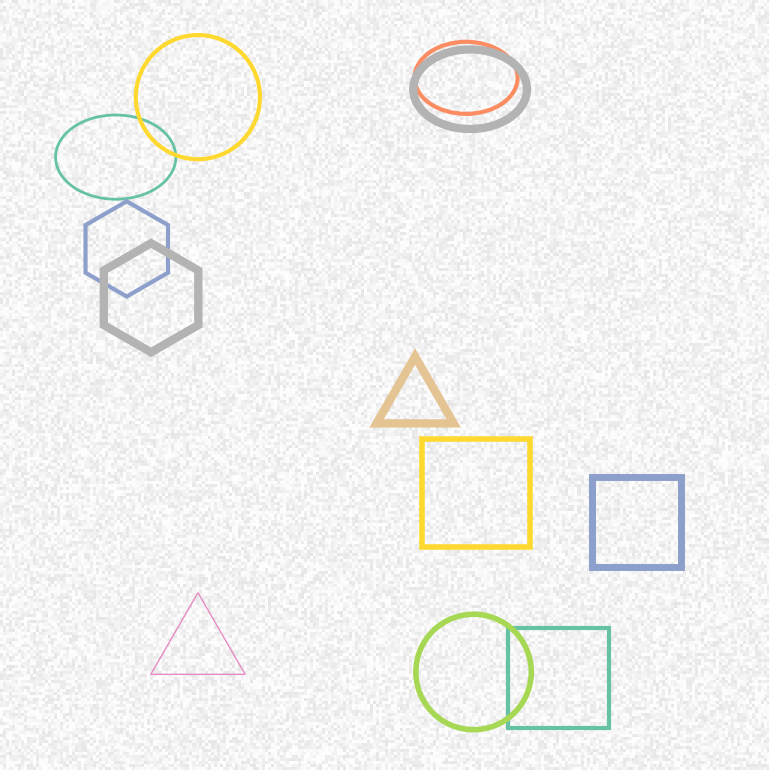[{"shape": "square", "thickness": 1.5, "radius": 0.33, "center": [0.725, 0.12]}, {"shape": "oval", "thickness": 1, "radius": 0.39, "center": [0.15, 0.796]}, {"shape": "oval", "thickness": 1.5, "radius": 0.33, "center": [0.605, 0.899]}, {"shape": "hexagon", "thickness": 1.5, "radius": 0.31, "center": [0.165, 0.677]}, {"shape": "square", "thickness": 2.5, "radius": 0.29, "center": [0.827, 0.322]}, {"shape": "triangle", "thickness": 0.5, "radius": 0.35, "center": [0.257, 0.16]}, {"shape": "circle", "thickness": 2, "radius": 0.37, "center": [0.615, 0.127]}, {"shape": "circle", "thickness": 1.5, "radius": 0.4, "center": [0.257, 0.874]}, {"shape": "square", "thickness": 2, "radius": 0.35, "center": [0.618, 0.359]}, {"shape": "triangle", "thickness": 3, "radius": 0.29, "center": [0.539, 0.479]}, {"shape": "oval", "thickness": 3, "radius": 0.37, "center": [0.611, 0.884]}, {"shape": "hexagon", "thickness": 3, "radius": 0.35, "center": [0.196, 0.613]}]